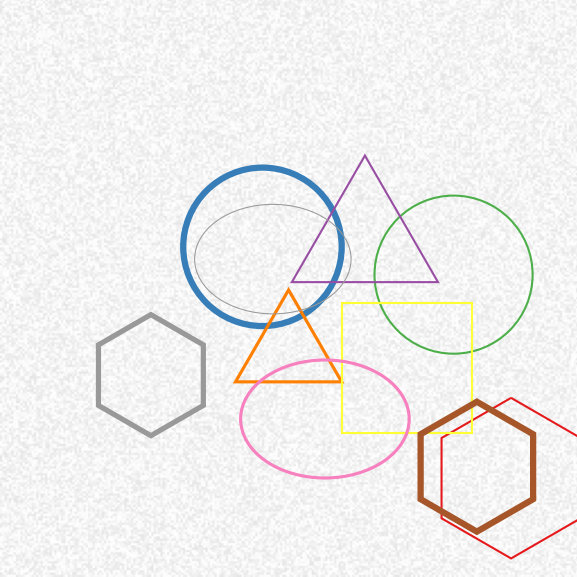[{"shape": "hexagon", "thickness": 1, "radius": 0.7, "center": [0.885, 0.171]}, {"shape": "circle", "thickness": 3, "radius": 0.69, "center": [0.454, 0.572]}, {"shape": "circle", "thickness": 1, "radius": 0.68, "center": [0.785, 0.524]}, {"shape": "triangle", "thickness": 1, "radius": 0.73, "center": [0.632, 0.584]}, {"shape": "triangle", "thickness": 1.5, "radius": 0.53, "center": [0.5, 0.391]}, {"shape": "square", "thickness": 1, "radius": 0.56, "center": [0.705, 0.362]}, {"shape": "hexagon", "thickness": 3, "radius": 0.56, "center": [0.826, 0.191]}, {"shape": "oval", "thickness": 1.5, "radius": 0.73, "center": [0.563, 0.274]}, {"shape": "oval", "thickness": 0.5, "radius": 0.68, "center": [0.472, 0.55]}, {"shape": "hexagon", "thickness": 2.5, "radius": 0.52, "center": [0.261, 0.35]}]